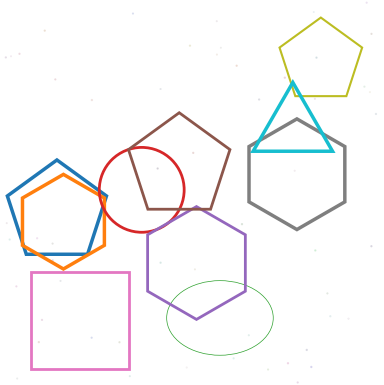[{"shape": "pentagon", "thickness": 2.5, "radius": 0.68, "center": [0.148, 0.449]}, {"shape": "hexagon", "thickness": 2.5, "radius": 0.61, "center": [0.165, 0.424]}, {"shape": "oval", "thickness": 0.5, "radius": 0.69, "center": [0.571, 0.174]}, {"shape": "circle", "thickness": 2, "radius": 0.55, "center": [0.368, 0.507]}, {"shape": "hexagon", "thickness": 2, "radius": 0.73, "center": [0.51, 0.317]}, {"shape": "pentagon", "thickness": 2, "radius": 0.69, "center": [0.466, 0.569]}, {"shape": "square", "thickness": 2, "radius": 0.63, "center": [0.208, 0.168]}, {"shape": "hexagon", "thickness": 2.5, "radius": 0.72, "center": [0.771, 0.547]}, {"shape": "pentagon", "thickness": 1.5, "radius": 0.56, "center": [0.833, 0.842]}, {"shape": "triangle", "thickness": 2.5, "radius": 0.6, "center": [0.761, 0.667]}]